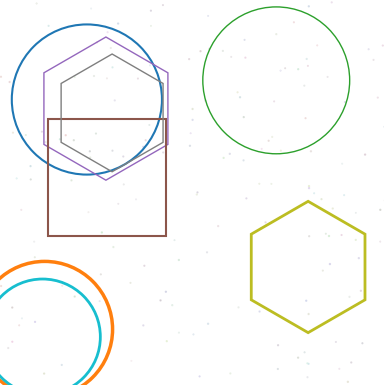[{"shape": "circle", "thickness": 1.5, "radius": 0.98, "center": [0.226, 0.742]}, {"shape": "circle", "thickness": 2.5, "radius": 0.88, "center": [0.116, 0.145]}, {"shape": "circle", "thickness": 1, "radius": 0.95, "center": [0.718, 0.791]}, {"shape": "hexagon", "thickness": 1, "radius": 0.93, "center": [0.275, 0.718]}, {"shape": "square", "thickness": 1.5, "radius": 0.76, "center": [0.278, 0.539]}, {"shape": "hexagon", "thickness": 1, "radius": 0.76, "center": [0.291, 0.707]}, {"shape": "hexagon", "thickness": 2, "radius": 0.85, "center": [0.8, 0.307]}, {"shape": "circle", "thickness": 2, "radius": 0.75, "center": [0.11, 0.125]}]